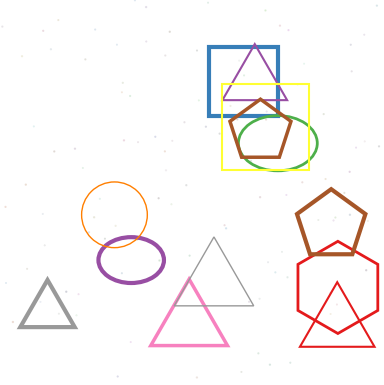[{"shape": "triangle", "thickness": 1.5, "radius": 0.56, "center": [0.876, 0.155]}, {"shape": "hexagon", "thickness": 2, "radius": 0.6, "center": [0.878, 0.254]}, {"shape": "square", "thickness": 3, "radius": 0.45, "center": [0.633, 0.788]}, {"shape": "oval", "thickness": 2, "radius": 0.51, "center": [0.722, 0.628]}, {"shape": "oval", "thickness": 3, "radius": 0.43, "center": [0.341, 0.324]}, {"shape": "triangle", "thickness": 1.5, "radius": 0.49, "center": [0.662, 0.788]}, {"shape": "circle", "thickness": 1, "radius": 0.43, "center": [0.297, 0.442]}, {"shape": "square", "thickness": 1.5, "radius": 0.56, "center": [0.689, 0.67]}, {"shape": "pentagon", "thickness": 2.5, "radius": 0.42, "center": [0.677, 0.659]}, {"shape": "pentagon", "thickness": 3, "radius": 0.47, "center": [0.86, 0.415]}, {"shape": "triangle", "thickness": 2.5, "radius": 0.58, "center": [0.491, 0.16]}, {"shape": "triangle", "thickness": 1, "radius": 0.6, "center": [0.556, 0.265]}, {"shape": "triangle", "thickness": 3, "radius": 0.41, "center": [0.123, 0.191]}]